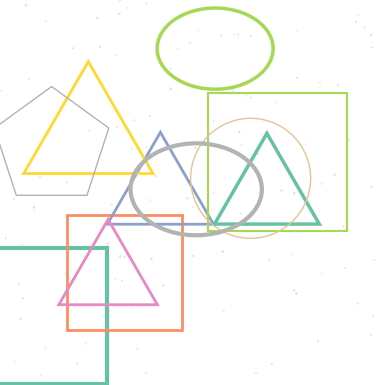[{"shape": "square", "thickness": 3, "radius": 0.88, "center": [0.103, 0.178]}, {"shape": "triangle", "thickness": 2.5, "radius": 0.79, "center": [0.693, 0.497]}, {"shape": "square", "thickness": 2, "radius": 0.75, "center": [0.324, 0.292]}, {"shape": "triangle", "thickness": 2, "radius": 0.8, "center": [0.417, 0.497]}, {"shape": "triangle", "thickness": 2, "radius": 0.74, "center": [0.281, 0.282]}, {"shape": "oval", "thickness": 2.5, "radius": 0.75, "center": [0.559, 0.874]}, {"shape": "square", "thickness": 1.5, "radius": 0.9, "center": [0.721, 0.578]}, {"shape": "triangle", "thickness": 2, "radius": 0.97, "center": [0.229, 0.646]}, {"shape": "circle", "thickness": 1, "radius": 0.78, "center": [0.651, 0.537]}, {"shape": "oval", "thickness": 3, "radius": 0.85, "center": [0.51, 0.508]}, {"shape": "pentagon", "thickness": 1, "radius": 0.78, "center": [0.134, 0.619]}]